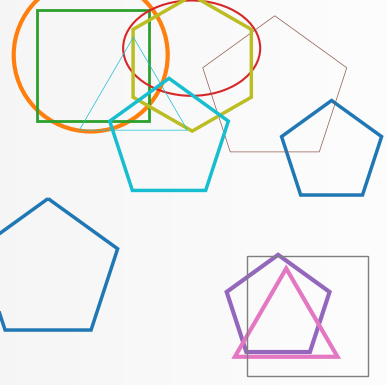[{"shape": "pentagon", "thickness": 2.5, "radius": 0.94, "center": [0.124, 0.295]}, {"shape": "pentagon", "thickness": 2.5, "radius": 0.68, "center": [0.856, 0.603]}, {"shape": "circle", "thickness": 3, "radius": 0.99, "center": [0.234, 0.857]}, {"shape": "square", "thickness": 2, "radius": 0.72, "center": [0.24, 0.829]}, {"shape": "oval", "thickness": 1.5, "radius": 0.88, "center": [0.495, 0.875]}, {"shape": "pentagon", "thickness": 3, "radius": 0.7, "center": [0.718, 0.199]}, {"shape": "pentagon", "thickness": 0.5, "radius": 0.98, "center": [0.709, 0.764]}, {"shape": "triangle", "thickness": 3, "radius": 0.76, "center": [0.739, 0.15]}, {"shape": "square", "thickness": 1, "radius": 0.78, "center": [0.793, 0.179]}, {"shape": "hexagon", "thickness": 2.5, "radius": 0.88, "center": [0.496, 0.836]}, {"shape": "triangle", "thickness": 0.5, "radius": 0.81, "center": [0.344, 0.742]}, {"shape": "pentagon", "thickness": 2.5, "radius": 0.8, "center": [0.436, 0.636]}]